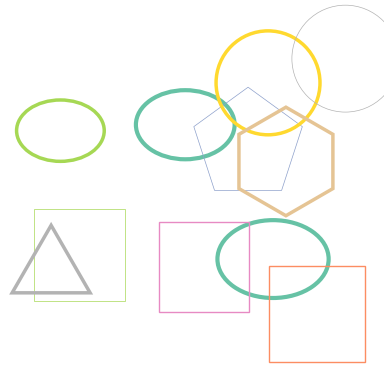[{"shape": "oval", "thickness": 3, "radius": 0.64, "center": [0.481, 0.676]}, {"shape": "oval", "thickness": 3, "radius": 0.72, "center": [0.709, 0.327]}, {"shape": "square", "thickness": 1, "radius": 0.62, "center": [0.823, 0.184]}, {"shape": "pentagon", "thickness": 0.5, "radius": 0.74, "center": [0.644, 0.625]}, {"shape": "square", "thickness": 1, "radius": 0.59, "center": [0.53, 0.307]}, {"shape": "square", "thickness": 0.5, "radius": 0.6, "center": [0.207, 0.339]}, {"shape": "oval", "thickness": 2.5, "radius": 0.57, "center": [0.157, 0.661]}, {"shape": "circle", "thickness": 2.5, "radius": 0.67, "center": [0.696, 0.785]}, {"shape": "hexagon", "thickness": 2.5, "radius": 0.7, "center": [0.743, 0.581]}, {"shape": "triangle", "thickness": 2.5, "radius": 0.58, "center": [0.133, 0.298]}, {"shape": "circle", "thickness": 0.5, "radius": 0.69, "center": [0.897, 0.848]}]